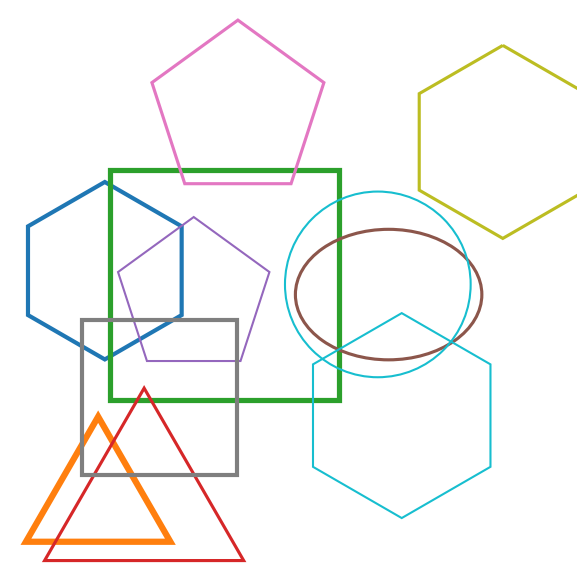[{"shape": "hexagon", "thickness": 2, "radius": 0.77, "center": [0.182, 0.53]}, {"shape": "triangle", "thickness": 3, "radius": 0.72, "center": [0.17, 0.133]}, {"shape": "square", "thickness": 2.5, "radius": 0.99, "center": [0.389, 0.506]}, {"shape": "triangle", "thickness": 1.5, "radius": 1.0, "center": [0.25, 0.128]}, {"shape": "pentagon", "thickness": 1, "radius": 0.69, "center": [0.335, 0.485]}, {"shape": "oval", "thickness": 1.5, "radius": 0.81, "center": [0.673, 0.489]}, {"shape": "pentagon", "thickness": 1.5, "radius": 0.78, "center": [0.412, 0.808]}, {"shape": "square", "thickness": 2, "radius": 0.67, "center": [0.277, 0.311]}, {"shape": "hexagon", "thickness": 1.5, "radius": 0.84, "center": [0.871, 0.753]}, {"shape": "hexagon", "thickness": 1, "radius": 0.89, "center": [0.696, 0.279]}, {"shape": "circle", "thickness": 1, "radius": 0.8, "center": [0.654, 0.507]}]